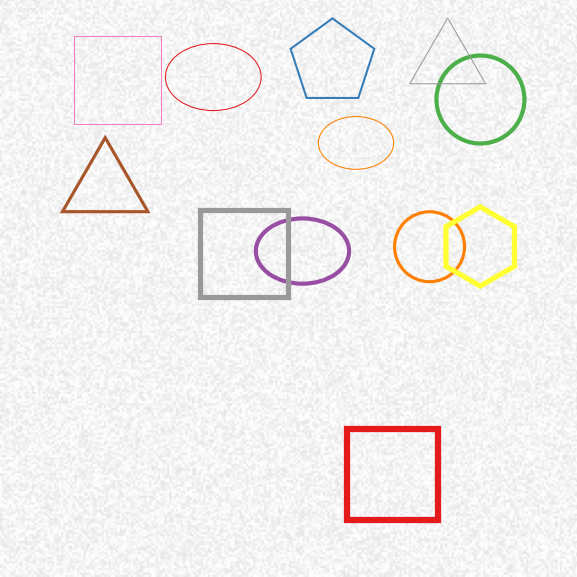[{"shape": "oval", "thickness": 0.5, "radius": 0.41, "center": [0.369, 0.866]}, {"shape": "square", "thickness": 3, "radius": 0.39, "center": [0.68, 0.177]}, {"shape": "pentagon", "thickness": 1, "radius": 0.38, "center": [0.576, 0.891]}, {"shape": "circle", "thickness": 2, "radius": 0.38, "center": [0.832, 0.827]}, {"shape": "oval", "thickness": 2, "radius": 0.4, "center": [0.524, 0.564]}, {"shape": "oval", "thickness": 0.5, "radius": 0.33, "center": [0.616, 0.752]}, {"shape": "circle", "thickness": 1.5, "radius": 0.3, "center": [0.744, 0.572]}, {"shape": "hexagon", "thickness": 2.5, "radius": 0.34, "center": [0.832, 0.572]}, {"shape": "triangle", "thickness": 1.5, "radius": 0.43, "center": [0.182, 0.675]}, {"shape": "square", "thickness": 0.5, "radius": 0.38, "center": [0.203, 0.861]}, {"shape": "square", "thickness": 2.5, "radius": 0.38, "center": [0.422, 0.56]}, {"shape": "triangle", "thickness": 0.5, "radius": 0.38, "center": [0.775, 0.892]}]